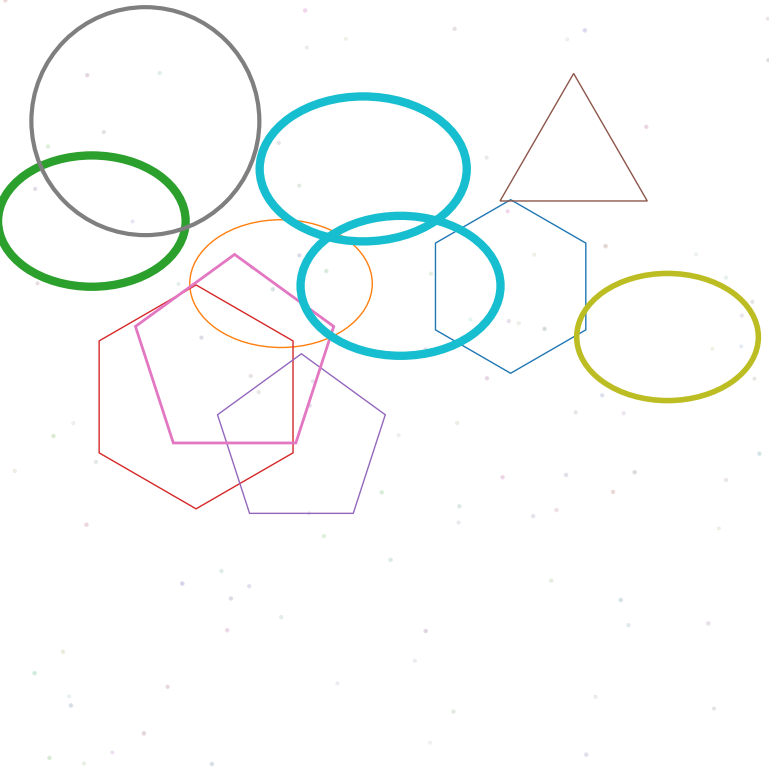[{"shape": "hexagon", "thickness": 0.5, "radius": 0.56, "center": [0.663, 0.628]}, {"shape": "oval", "thickness": 0.5, "radius": 0.59, "center": [0.365, 0.632]}, {"shape": "oval", "thickness": 3, "radius": 0.61, "center": [0.119, 0.713]}, {"shape": "hexagon", "thickness": 0.5, "radius": 0.73, "center": [0.255, 0.485]}, {"shape": "pentagon", "thickness": 0.5, "radius": 0.57, "center": [0.391, 0.426]}, {"shape": "triangle", "thickness": 0.5, "radius": 0.55, "center": [0.745, 0.794]}, {"shape": "pentagon", "thickness": 1, "radius": 0.68, "center": [0.305, 0.534]}, {"shape": "circle", "thickness": 1.5, "radius": 0.74, "center": [0.189, 0.843]}, {"shape": "oval", "thickness": 2, "radius": 0.59, "center": [0.867, 0.562]}, {"shape": "oval", "thickness": 3, "radius": 0.65, "center": [0.52, 0.629]}, {"shape": "oval", "thickness": 3, "radius": 0.67, "center": [0.472, 0.781]}]